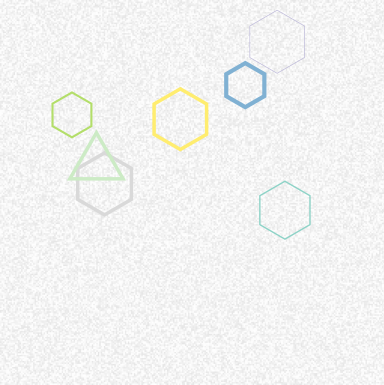[{"shape": "hexagon", "thickness": 1, "radius": 0.38, "center": [0.74, 0.454]}, {"shape": "hexagon", "thickness": 0.5, "radius": 0.41, "center": [0.72, 0.892]}, {"shape": "hexagon", "thickness": 3, "radius": 0.29, "center": [0.637, 0.779]}, {"shape": "hexagon", "thickness": 1.5, "radius": 0.29, "center": [0.187, 0.702]}, {"shape": "hexagon", "thickness": 2.5, "radius": 0.4, "center": [0.272, 0.522]}, {"shape": "triangle", "thickness": 2.5, "radius": 0.4, "center": [0.25, 0.575]}, {"shape": "hexagon", "thickness": 2.5, "radius": 0.39, "center": [0.468, 0.69]}]